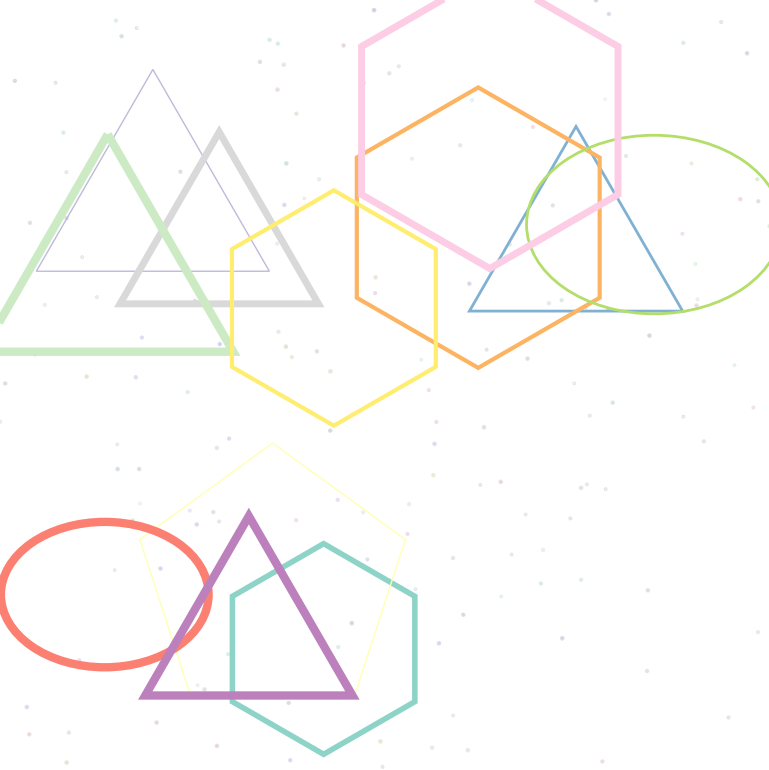[{"shape": "hexagon", "thickness": 2, "radius": 0.68, "center": [0.42, 0.157]}, {"shape": "pentagon", "thickness": 0.5, "radius": 0.91, "center": [0.354, 0.243]}, {"shape": "triangle", "thickness": 0.5, "radius": 0.87, "center": [0.199, 0.735]}, {"shape": "oval", "thickness": 3, "radius": 0.67, "center": [0.136, 0.228]}, {"shape": "triangle", "thickness": 1, "radius": 0.8, "center": [0.748, 0.676]}, {"shape": "hexagon", "thickness": 1.5, "radius": 0.91, "center": [0.621, 0.704]}, {"shape": "oval", "thickness": 1, "radius": 0.83, "center": [0.849, 0.708]}, {"shape": "hexagon", "thickness": 2.5, "radius": 0.96, "center": [0.636, 0.843]}, {"shape": "triangle", "thickness": 2.5, "radius": 0.74, "center": [0.285, 0.68]}, {"shape": "triangle", "thickness": 3, "radius": 0.78, "center": [0.323, 0.174]}, {"shape": "triangle", "thickness": 3, "radius": 0.94, "center": [0.14, 0.637]}, {"shape": "hexagon", "thickness": 1.5, "radius": 0.76, "center": [0.434, 0.6]}]